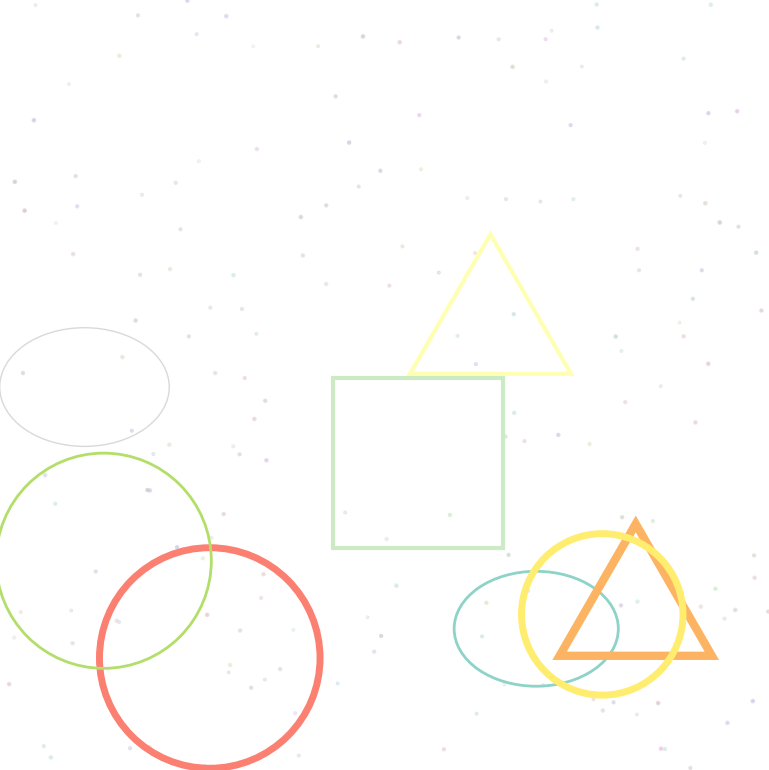[{"shape": "oval", "thickness": 1, "radius": 0.53, "center": [0.696, 0.183]}, {"shape": "triangle", "thickness": 1.5, "radius": 0.6, "center": [0.637, 0.575]}, {"shape": "circle", "thickness": 2.5, "radius": 0.72, "center": [0.272, 0.145]}, {"shape": "triangle", "thickness": 3, "radius": 0.57, "center": [0.826, 0.205]}, {"shape": "circle", "thickness": 1, "radius": 0.7, "center": [0.135, 0.272]}, {"shape": "oval", "thickness": 0.5, "radius": 0.55, "center": [0.11, 0.497]}, {"shape": "square", "thickness": 1.5, "radius": 0.55, "center": [0.543, 0.399]}, {"shape": "circle", "thickness": 2.5, "radius": 0.52, "center": [0.782, 0.202]}]